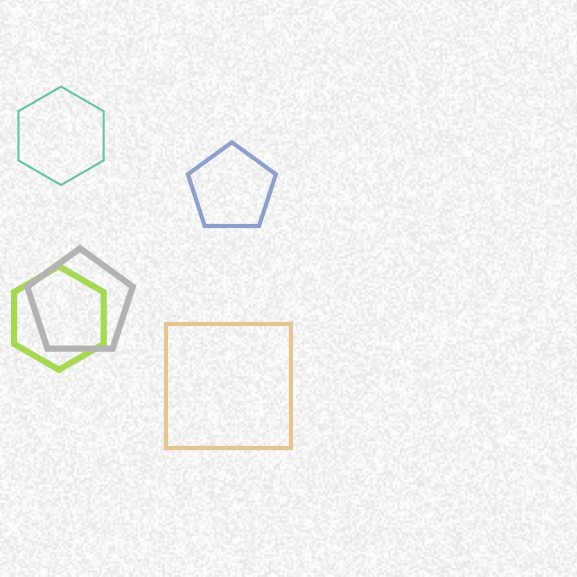[{"shape": "hexagon", "thickness": 1, "radius": 0.43, "center": [0.106, 0.764]}, {"shape": "pentagon", "thickness": 2, "radius": 0.4, "center": [0.402, 0.673]}, {"shape": "hexagon", "thickness": 3, "radius": 0.45, "center": [0.102, 0.448]}, {"shape": "square", "thickness": 2, "radius": 0.54, "center": [0.396, 0.331]}, {"shape": "pentagon", "thickness": 3, "radius": 0.48, "center": [0.139, 0.473]}]